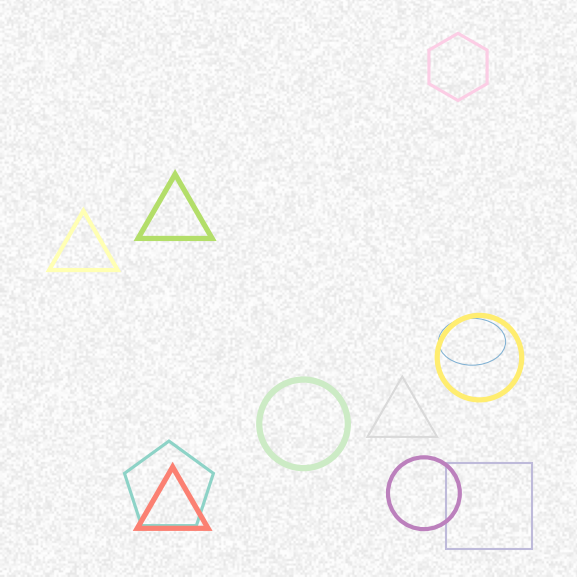[{"shape": "pentagon", "thickness": 1.5, "radius": 0.4, "center": [0.293, 0.154]}, {"shape": "triangle", "thickness": 2, "radius": 0.34, "center": [0.144, 0.566]}, {"shape": "square", "thickness": 1, "radius": 0.37, "center": [0.846, 0.123]}, {"shape": "triangle", "thickness": 2.5, "radius": 0.35, "center": [0.299, 0.12]}, {"shape": "oval", "thickness": 0.5, "radius": 0.29, "center": [0.817, 0.407]}, {"shape": "triangle", "thickness": 2.5, "radius": 0.37, "center": [0.303, 0.623]}, {"shape": "hexagon", "thickness": 1.5, "radius": 0.29, "center": [0.793, 0.883]}, {"shape": "triangle", "thickness": 1, "radius": 0.35, "center": [0.697, 0.277]}, {"shape": "circle", "thickness": 2, "radius": 0.31, "center": [0.734, 0.145]}, {"shape": "circle", "thickness": 3, "radius": 0.38, "center": [0.526, 0.265]}, {"shape": "circle", "thickness": 2.5, "radius": 0.37, "center": [0.83, 0.38]}]